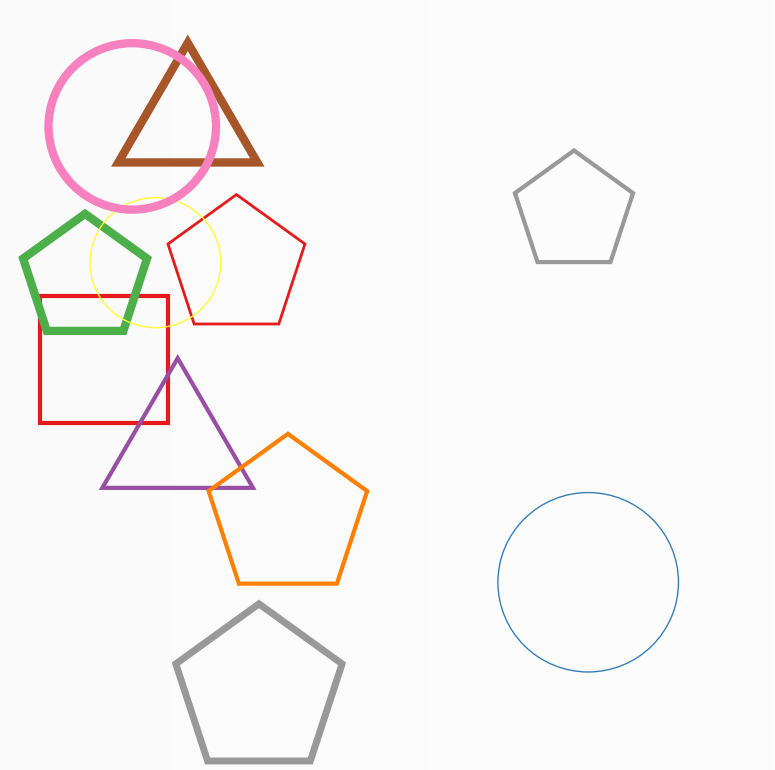[{"shape": "square", "thickness": 1.5, "radius": 0.41, "center": [0.134, 0.533]}, {"shape": "pentagon", "thickness": 1, "radius": 0.46, "center": [0.305, 0.654]}, {"shape": "circle", "thickness": 0.5, "radius": 0.58, "center": [0.759, 0.244]}, {"shape": "pentagon", "thickness": 3, "radius": 0.42, "center": [0.11, 0.638]}, {"shape": "triangle", "thickness": 1.5, "radius": 0.56, "center": [0.229, 0.423]}, {"shape": "pentagon", "thickness": 1.5, "radius": 0.54, "center": [0.371, 0.329]}, {"shape": "circle", "thickness": 0.5, "radius": 0.42, "center": [0.201, 0.659]}, {"shape": "triangle", "thickness": 3, "radius": 0.52, "center": [0.242, 0.841]}, {"shape": "circle", "thickness": 3, "radius": 0.54, "center": [0.171, 0.836]}, {"shape": "pentagon", "thickness": 2.5, "radius": 0.56, "center": [0.334, 0.103]}, {"shape": "pentagon", "thickness": 1.5, "radius": 0.4, "center": [0.741, 0.724]}]